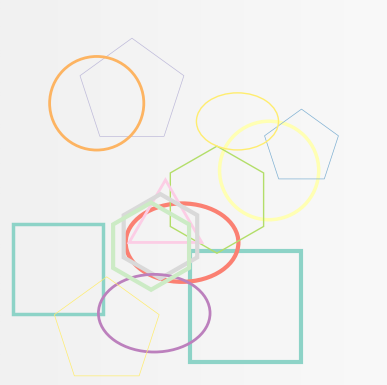[{"shape": "square", "thickness": 3, "radius": 0.72, "center": [0.633, 0.204]}, {"shape": "square", "thickness": 2.5, "radius": 0.58, "center": [0.15, 0.301]}, {"shape": "circle", "thickness": 2.5, "radius": 0.64, "center": [0.695, 0.557]}, {"shape": "pentagon", "thickness": 0.5, "radius": 0.7, "center": [0.34, 0.76]}, {"shape": "oval", "thickness": 3, "radius": 0.73, "center": [0.47, 0.37]}, {"shape": "pentagon", "thickness": 0.5, "radius": 0.5, "center": [0.778, 0.616]}, {"shape": "circle", "thickness": 2, "radius": 0.61, "center": [0.25, 0.732]}, {"shape": "hexagon", "thickness": 1, "radius": 0.69, "center": [0.56, 0.481]}, {"shape": "triangle", "thickness": 2, "radius": 0.54, "center": [0.427, 0.424]}, {"shape": "hexagon", "thickness": 3, "radius": 0.55, "center": [0.414, 0.386]}, {"shape": "oval", "thickness": 2, "radius": 0.72, "center": [0.398, 0.187]}, {"shape": "hexagon", "thickness": 3, "radius": 0.57, "center": [0.39, 0.361]}, {"shape": "pentagon", "thickness": 0.5, "radius": 0.71, "center": [0.275, 0.139]}, {"shape": "oval", "thickness": 1, "radius": 0.53, "center": [0.613, 0.685]}]